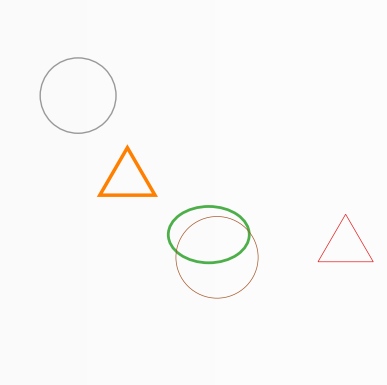[{"shape": "triangle", "thickness": 0.5, "radius": 0.41, "center": [0.892, 0.361]}, {"shape": "oval", "thickness": 2, "radius": 0.52, "center": [0.539, 0.391]}, {"shape": "triangle", "thickness": 2.5, "radius": 0.41, "center": [0.329, 0.534]}, {"shape": "circle", "thickness": 0.5, "radius": 0.53, "center": [0.56, 0.332]}, {"shape": "circle", "thickness": 1, "radius": 0.49, "center": [0.202, 0.752]}]